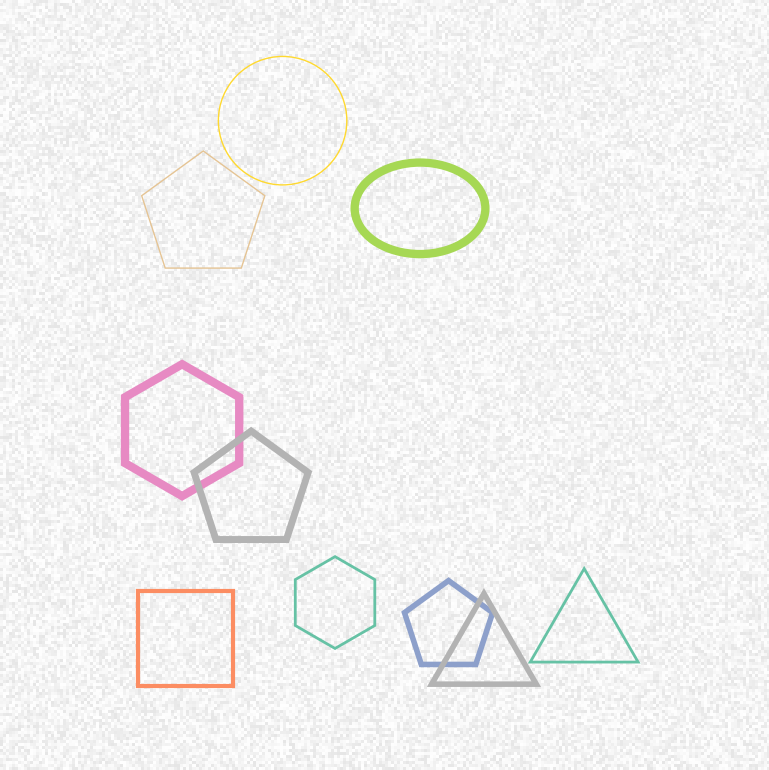[{"shape": "hexagon", "thickness": 1, "radius": 0.3, "center": [0.435, 0.217]}, {"shape": "triangle", "thickness": 1, "radius": 0.4, "center": [0.759, 0.181]}, {"shape": "square", "thickness": 1.5, "radius": 0.31, "center": [0.241, 0.171]}, {"shape": "pentagon", "thickness": 2, "radius": 0.3, "center": [0.583, 0.186]}, {"shape": "hexagon", "thickness": 3, "radius": 0.43, "center": [0.237, 0.441]}, {"shape": "oval", "thickness": 3, "radius": 0.42, "center": [0.545, 0.729]}, {"shape": "circle", "thickness": 0.5, "radius": 0.42, "center": [0.367, 0.843]}, {"shape": "pentagon", "thickness": 0.5, "radius": 0.42, "center": [0.264, 0.72]}, {"shape": "triangle", "thickness": 2, "radius": 0.39, "center": [0.629, 0.151]}, {"shape": "pentagon", "thickness": 2.5, "radius": 0.39, "center": [0.326, 0.362]}]